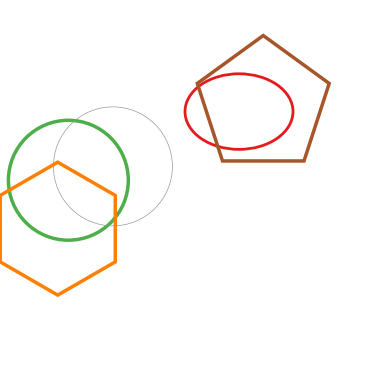[{"shape": "oval", "thickness": 2, "radius": 0.7, "center": [0.621, 0.71]}, {"shape": "circle", "thickness": 2.5, "radius": 0.78, "center": [0.178, 0.532]}, {"shape": "hexagon", "thickness": 2.5, "radius": 0.86, "center": [0.15, 0.406]}, {"shape": "pentagon", "thickness": 2.5, "radius": 0.9, "center": [0.684, 0.728]}, {"shape": "circle", "thickness": 0.5, "radius": 0.77, "center": [0.293, 0.568]}]